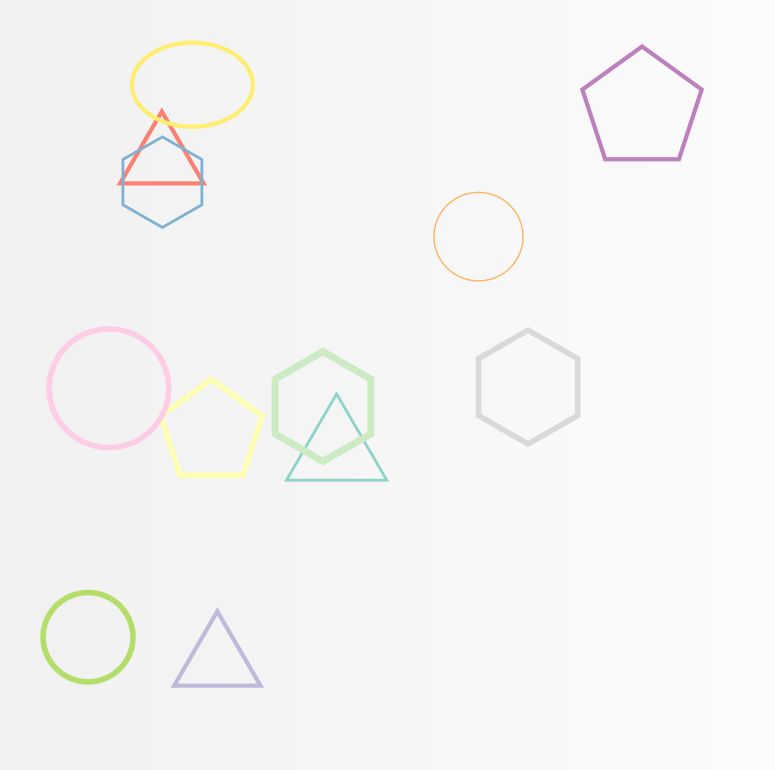[{"shape": "triangle", "thickness": 1, "radius": 0.37, "center": [0.434, 0.414]}, {"shape": "pentagon", "thickness": 2, "radius": 0.34, "center": [0.273, 0.438]}, {"shape": "triangle", "thickness": 1.5, "radius": 0.32, "center": [0.28, 0.142]}, {"shape": "triangle", "thickness": 1.5, "radius": 0.31, "center": [0.209, 0.793]}, {"shape": "hexagon", "thickness": 1, "radius": 0.29, "center": [0.21, 0.763]}, {"shape": "circle", "thickness": 0.5, "radius": 0.29, "center": [0.617, 0.693]}, {"shape": "circle", "thickness": 2, "radius": 0.29, "center": [0.114, 0.172]}, {"shape": "circle", "thickness": 2, "radius": 0.39, "center": [0.141, 0.496]}, {"shape": "hexagon", "thickness": 2, "radius": 0.37, "center": [0.681, 0.497]}, {"shape": "pentagon", "thickness": 1.5, "radius": 0.4, "center": [0.828, 0.859]}, {"shape": "hexagon", "thickness": 2.5, "radius": 0.36, "center": [0.417, 0.472]}, {"shape": "oval", "thickness": 1.5, "radius": 0.39, "center": [0.248, 0.89]}]